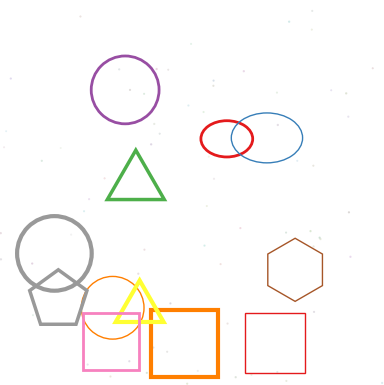[{"shape": "oval", "thickness": 2, "radius": 0.34, "center": [0.589, 0.639]}, {"shape": "square", "thickness": 1, "radius": 0.39, "center": [0.713, 0.108]}, {"shape": "oval", "thickness": 1, "radius": 0.46, "center": [0.693, 0.642]}, {"shape": "triangle", "thickness": 2.5, "radius": 0.43, "center": [0.353, 0.524]}, {"shape": "circle", "thickness": 2, "radius": 0.44, "center": [0.325, 0.766]}, {"shape": "square", "thickness": 3, "radius": 0.43, "center": [0.479, 0.108]}, {"shape": "circle", "thickness": 1, "radius": 0.41, "center": [0.293, 0.201]}, {"shape": "triangle", "thickness": 3, "radius": 0.36, "center": [0.363, 0.2]}, {"shape": "hexagon", "thickness": 1, "radius": 0.41, "center": [0.767, 0.299]}, {"shape": "square", "thickness": 2, "radius": 0.37, "center": [0.289, 0.113]}, {"shape": "pentagon", "thickness": 2.5, "radius": 0.39, "center": [0.151, 0.221]}, {"shape": "circle", "thickness": 3, "radius": 0.48, "center": [0.141, 0.342]}]